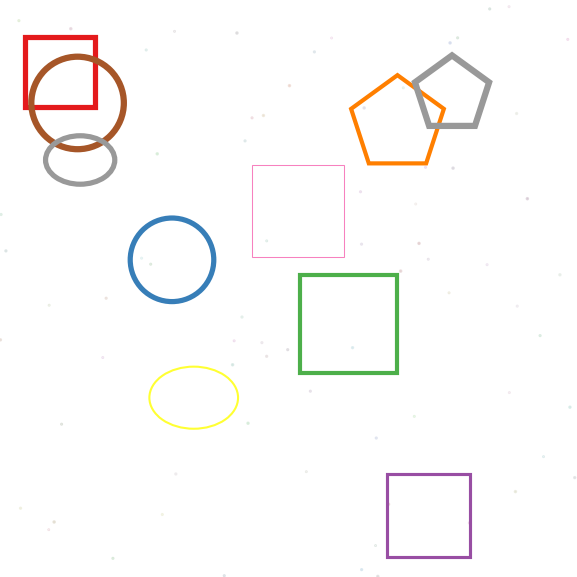[{"shape": "square", "thickness": 2.5, "radius": 0.3, "center": [0.103, 0.875]}, {"shape": "circle", "thickness": 2.5, "radius": 0.36, "center": [0.298, 0.549]}, {"shape": "square", "thickness": 2, "radius": 0.42, "center": [0.604, 0.438]}, {"shape": "square", "thickness": 1.5, "radius": 0.36, "center": [0.742, 0.106]}, {"shape": "pentagon", "thickness": 2, "radius": 0.42, "center": [0.688, 0.785]}, {"shape": "oval", "thickness": 1, "radius": 0.38, "center": [0.335, 0.31]}, {"shape": "circle", "thickness": 3, "radius": 0.4, "center": [0.134, 0.821]}, {"shape": "square", "thickness": 0.5, "radius": 0.4, "center": [0.516, 0.634]}, {"shape": "pentagon", "thickness": 3, "radius": 0.34, "center": [0.783, 0.836]}, {"shape": "oval", "thickness": 2.5, "radius": 0.3, "center": [0.139, 0.722]}]